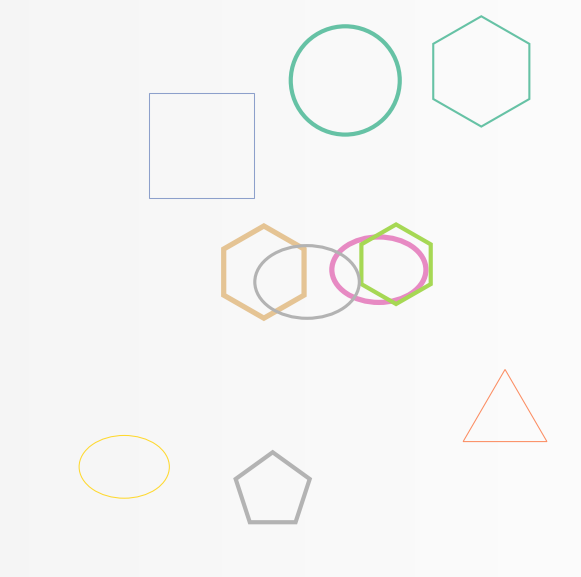[{"shape": "hexagon", "thickness": 1, "radius": 0.48, "center": [0.828, 0.875]}, {"shape": "circle", "thickness": 2, "radius": 0.47, "center": [0.594, 0.86]}, {"shape": "triangle", "thickness": 0.5, "radius": 0.42, "center": [0.869, 0.276]}, {"shape": "square", "thickness": 0.5, "radius": 0.45, "center": [0.347, 0.747]}, {"shape": "oval", "thickness": 2.5, "radius": 0.4, "center": [0.652, 0.532]}, {"shape": "hexagon", "thickness": 2, "radius": 0.34, "center": [0.681, 0.542]}, {"shape": "oval", "thickness": 0.5, "radius": 0.39, "center": [0.214, 0.191]}, {"shape": "hexagon", "thickness": 2.5, "radius": 0.4, "center": [0.454, 0.528]}, {"shape": "oval", "thickness": 1.5, "radius": 0.45, "center": [0.528, 0.511]}, {"shape": "pentagon", "thickness": 2, "radius": 0.33, "center": [0.469, 0.149]}]